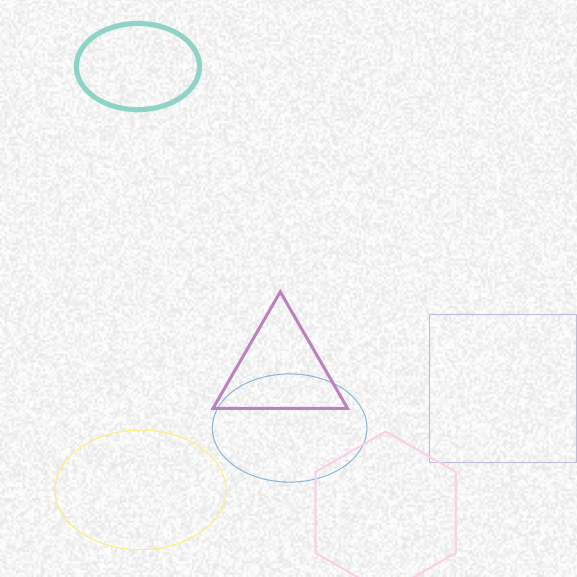[{"shape": "oval", "thickness": 2.5, "radius": 0.53, "center": [0.239, 0.884]}, {"shape": "square", "thickness": 0.5, "radius": 0.64, "center": [0.871, 0.327]}, {"shape": "oval", "thickness": 0.5, "radius": 0.67, "center": [0.502, 0.258]}, {"shape": "hexagon", "thickness": 1, "radius": 0.7, "center": [0.668, 0.112]}, {"shape": "triangle", "thickness": 1.5, "radius": 0.67, "center": [0.485, 0.359]}, {"shape": "oval", "thickness": 0.5, "radius": 0.74, "center": [0.243, 0.151]}]